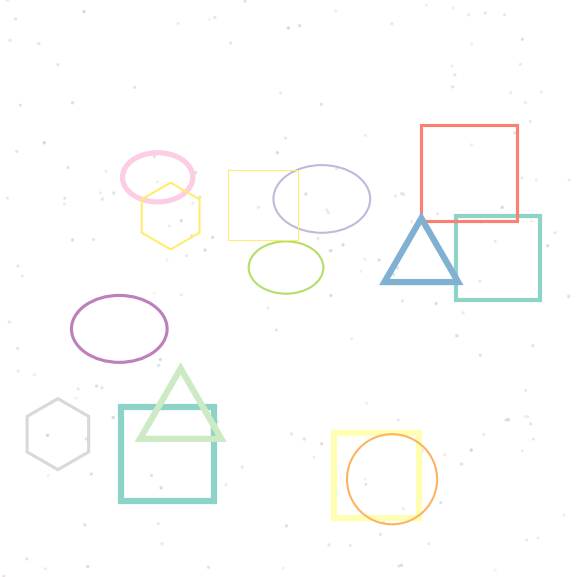[{"shape": "square", "thickness": 3, "radius": 0.4, "center": [0.29, 0.213]}, {"shape": "square", "thickness": 2, "radius": 0.36, "center": [0.862, 0.553]}, {"shape": "square", "thickness": 3, "radius": 0.37, "center": [0.652, 0.176]}, {"shape": "oval", "thickness": 1, "radius": 0.42, "center": [0.557, 0.655]}, {"shape": "square", "thickness": 1.5, "radius": 0.42, "center": [0.812, 0.7]}, {"shape": "triangle", "thickness": 3, "radius": 0.37, "center": [0.73, 0.548]}, {"shape": "circle", "thickness": 1, "radius": 0.39, "center": [0.679, 0.169]}, {"shape": "oval", "thickness": 1, "radius": 0.32, "center": [0.495, 0.536]}, {"shape": "oval", "thickness": 2.5, "radius": 0.3, "center": [0.273, 0.692]}, {"shape": "hexagon", "thickness": 1.5, "radius": 0.31, "center": [0.1, 0.247]}, {"shape": "oval", "thickness": 1.5, "radius": 0.41, "center": [0.207, 0.43]}, {"shape": "triangle", "thickness": 3, "radius": 0.41, "center": [0.313, 0.28]}, {"shape": "square", "thickness": 0.5, "radius": 0.3, "center": [0.455, 0.644]}, {"shape": "hexagon", "thickness": 1, "radius": 0.29, "center": [0.295, 0.625]}]